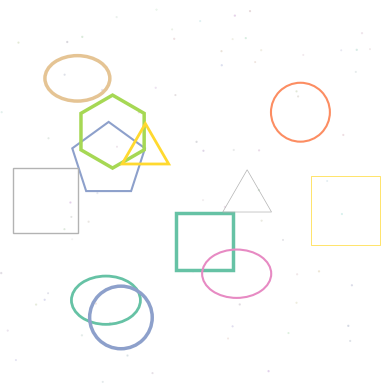[{"shape": "square", "thickness": 2.5, "radius": 0.37, "center": [0.531, 0.374]}, {"shape": "oval", "thickness": 2, "radius": 0.45, "center": [0.275, 0.22]}, {"shape": "circle", "thickness": 1.5, "radius": 0.38, "center": [0.78, 0.709]}, {"shape": "pentagon", "thickness": 1.5, "radius": 0.5, "center": [0.282, 0.584]}, {"shape": "circle", "thickness": 2.5, "radius": 0.41, "center": [0.314, 0.175]}, {"shape": "oval", "thickness": 1.5, "radius": 0.45, "center": [0.615, 0.289]}, {"shape": "hexagon", "thickness": 2.5, "radius": 0.47, "center": [0.292, 0.658]}, {"shape": "square", "thickness": 0.5, "radius": 0.45, "center": [0.897, 0.453]}, {"shape": "triangle", "thickness": 2, "radius": 0.35, "center": [0.378, 0.609]}, {"shape": "oval", "thickness": 2.5, "radius": 0.42, "center": [0.201, 0.796]}, {"shape": "triangle", "thickness": 0.5, "radius": 0.37, "center": [0.642, 0.486]}, {"shape": "square", "thickness": 1, "radius": 0.42, "center": [0.118, 0.479]}]